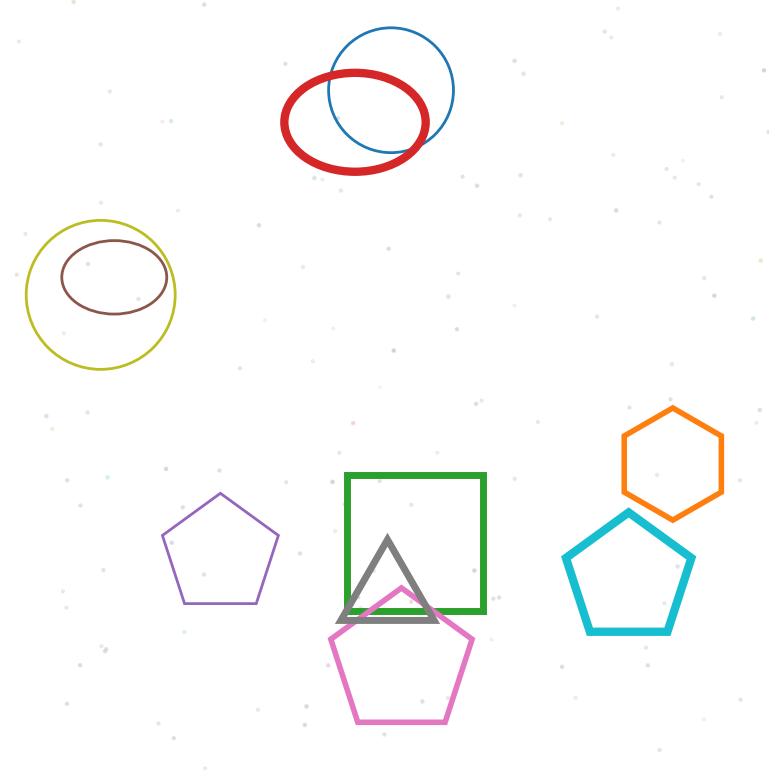[{"shape": "circle", "thickness": 1, "radius": 0.41, "center": [0.508, 0.883]}, {"shape": "hexagon", "thickness": 2, "radius": 0.36, "center": [0.874, 0.397]}, {"shape": "square", "thickness": 2.5, "radius": 0.44, "center": [0.538, 0.295]}, {"shape": "oval", "thickness": 3, "radius": 0.46, "center": [0.461, 0.841]}, {"shape": "pentagon", "thickness": 1, "radius": 0.4, "center": [0.286, 0.28]}, {"shape": "oval", "thickness": 1, "radius": 0.34, "center": [0.148, 0.64]}, {"shape": "pentagon", "thickness": 2, "radius": 0.48, "center": [0.521, 0.14]}, {"shape": "triangle", "thickness": 2.5, "radius": 0.35, "center": [0.503, 0.229]}, {"shape": "circle", "thickness": 1, "radius": 0.48, "center": [0.131, 0.617]}, {"shape": "pentagon", "thickness": 3, "radius": 0.43, "center": [0.816, 0.249]}]